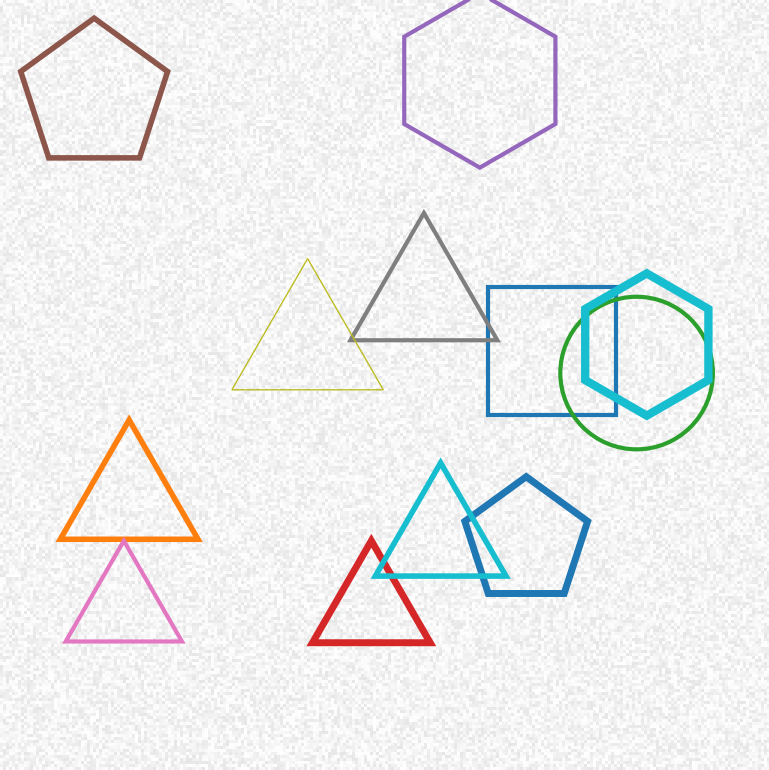[{"shape": "pentagon", "thickness": 2.5, "radius": 0.42, "center": [0.683, 0.297]}, {"shape": "square", "thickness": 1.5, "radius": 0.42, "center": [0.717, 0.544]}, {"shape": "triangle", "thickness": 2, "radius": 0.52, "center": [0.168, 0.351]}, {"shape": "circle", "thickness": 1.5, "radius": 0.5, "center": [0.827, 0.516]}, {"shape": "triangle", "thickness": 2.5, "radius": 0.44, "center": [0.482, 0.209]}, {"shape": "hexagon", "thickness": 1.5, "radius": 0.57, "center": [0.623, 0.896]}, {"shape": "pentagon", "thickness": 2, "radius": 0.5, "center": [0.122, 0.876]}, {"shape": "triangle", "thickness": 1.5, "radius": 0.44, "center": [0.161, 0.21]}, {"shape": "triangle", "thickness": 1.5, "radius": 0.55, "center": [0.551, 0.613]}, {"shape": "triangle", "thickness": 0.5, "radius": 0.57, "center": [0.399, 0.551]}, {"shape": "hexagon", "thickness": 3, "radius": 0.46, "center": [0.84, 0.553]}, {"shape": "triangle", "thickness": 2, "radius": 0.49, "center": [0.572, 0.301]}]